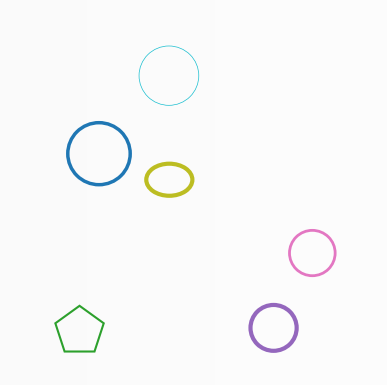[{"shape": "circle", "thickness": 2.5, "radius": 0.4, "center": [0.255, 0.601]}, {"shape": "pentagon", "thickness": 1.5, "radius": 0.33, "center": [0.205, 0.14]}, {"shape": "circle", "thickness": 3, "radius": 0.3, "center": [0.706, 0.148]}, {"shape": "circle", "thickness": 2, "radius": 0.29, "center": [0.806, 0.343]}, {"shape": "oval", "thickness": 3, "radius": 0.3, "center": [0.437, 0.533]}, {"shape": "circle", "thickness": 0.5, "radius": 0.39, "center": [0.436, 0.803]}]